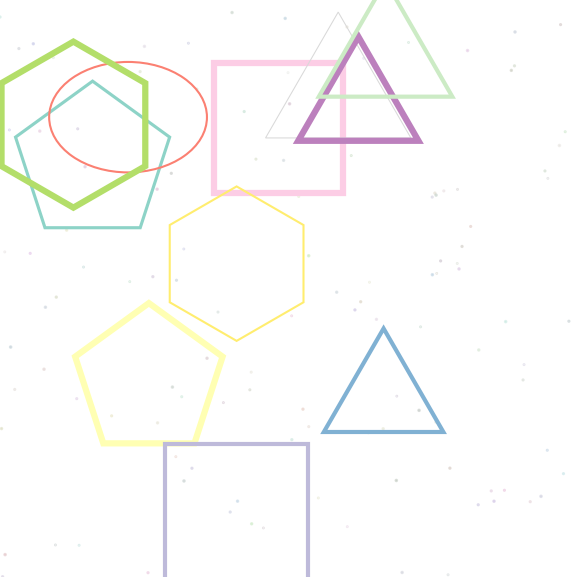[{"shape": "pentagon", "thickness": 1.5, "radius": 0.7, "center": [0.16, 0.718]}, {"shape": "pentagon", "thickness": 3, "radius": 0.67, "center": [0.258, 0.34]}, {"shape": "square", "thickness": 2, "radius": 0.62, "center": [0.409, 0.106]}, {"shape": "oval", "thickness": 1, "radius": 0.68, "center": [0.222, 0.796]}, {"shape": "triangle", "thickness": 2, "radius": 0.6, "center": [0.664, 0.311]}, {"shape": "hexagon", "thickness": 3, "radius": 0.72, "center": [0.127, 0.783]}, {"shape": "square", "thickness": 3, "radius": 0.56, "center": [0.482, 0.777]}, {"shape": "triangle", "thickness": 0.5, "radius": 0.73, "center": [0.586, 0.833]}, {"shape": "triangle", "thickness": 3, "radius": 0.6, "center": [0.621, 0.815]}, {"shape": "triangle", "thickness": 2, "radius": 0.67, "center": [0.668, 0.898]}, {"shape": "hexagon", "thickness": 1, "radius": 0.67, "center": [0.41, 0.543]}]